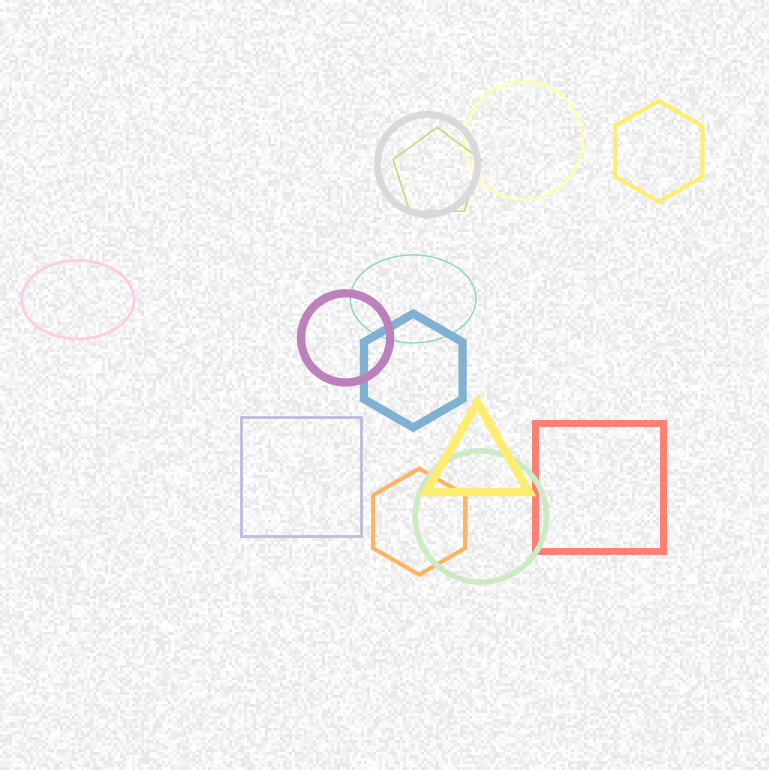[{"shape": "oval", "thickness": 0.5, "radius": 0.41, "center": [0.537, 0.612]}, {"shape": "circle", "thickness": 1, "radius": 0.38, "center": [0.68, 0.817]}, {"shape": "square", "thickness": 1, "radius": 0.39, "center": [0.391, 0.381]}, {"shape": "square", "thickness": 2.5, "radius": 0.42, "center": [0.778, 0.367]}, {"shape": "hexagon", "thickness": 3, "radius": 0.37, "center": [0.537, 0.519]}, {"shape": "hexagon", "thickness": 1.5, "radius": 0.34, "center": [0.544, 0.323]}, {"shape": "pentagon", "thickness": 0.5, "radius": 0.3, "center": [0.568, 0.774]}, {"shape": "oval", "thickness": 1, "radius": 0.36, "center": [0.101, 0.611]}, {"shape": "circle", "thickness": 2.5, "radius": 0.33, "center": [0.555, 0.786]}, {"shape": "circle", "thickness": 3, "radius": 0.29, "center": [0.449, 0.561]}, {"shape": "circle", "thickness": 2, "radius": 0.43, "center": [0.624, 0.329]}, {"shape": "hexagon", "thickness": 1.5, "radius": 0.33, "center": [0.856, 0.803]}, {"shape": "triangle", "thickness": 3, "radius": 0.39, "center": [0.62, 0.4]}]